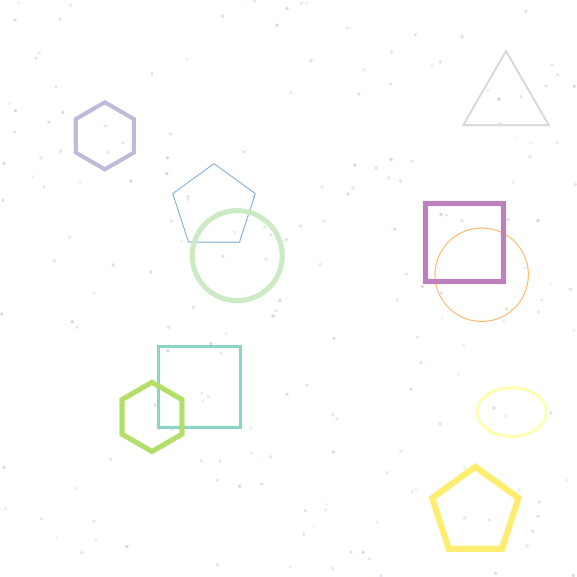[{"shape": "square", "thickness": 1.5, "radius": 0.35, "center": [0.345, 0.33]}, {"shape": "oval", "thickness": 1.5, "radius": 0.3, "center": [0.886, 0.286]}, {"shape": "hexagon", "thickness": 2, "radius": 0.29, "center": [0.182, 0.764]}, {"shape": "pentagon", "thickness": 0.5, "radius": 0.38, "center": [0.371, 0.641]}, {"shape": "circle", "thickness": 0.5, "radius": 0.4, "center": [0.834, 0.523]}, {"shape": "hexagon", "thickness": 2.5, "radius": 0.3, "center": [0.263, 0.277]}, {"shape": "triangle", "thickness": 1, "radius": 0.43, "center": [0.876, 0.825]}, {"shape": "square", "thickness": 2.5, "radius": 0.33, "center": [0.803, 0.58]}, {"shape": "circle", "thickness": 2.5, "radius": 0.39, "center": [0.411, 0.556]}, {"shape": "pentagon", "thickness": 3, "radius": 0.39, "center": [0.823, 0.112]}]